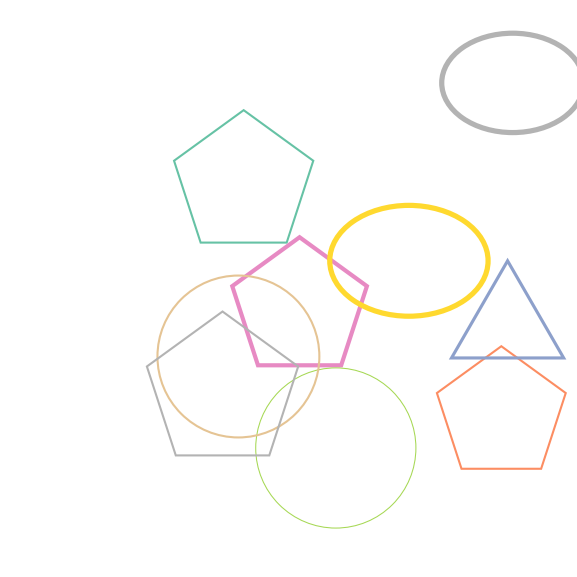[{"shape": "pentagon", "thickness": 1, "radius": 0.63, "center": [0.422, 0.682]}, {"shape": "pentagon", "thickness": 1, "radius": 0.59, "center": [0.868, 0.282]}, {"shape": "triangle", "thickness": 1.5, "radius": 0.56, "center": [0.879, 0.435]}, {"shape": "pentagon", "thickness": 2, "radius": 0.61, "center": [0.519, 0.466]}, {"shape": "circle", "thickness": 0.5, "radius": 0.69, "center": [0.581, 0.223]}, {"shape": "oval", "thickness": 2.5, "radius": 0.69, "center": [0.708, 0.548]}, {"shape": "circle", "thickness": 1, "radius": 0.7, "center": [0.413, 0.382]}, {"shape": "pentagon", "thickness": 1, "radius": 0.69, "center": [0.385, 0.322]}, {"shape": "oval", "thickness": 2.5, "radius": 0.61, "center": [0.888, 0.856]}]